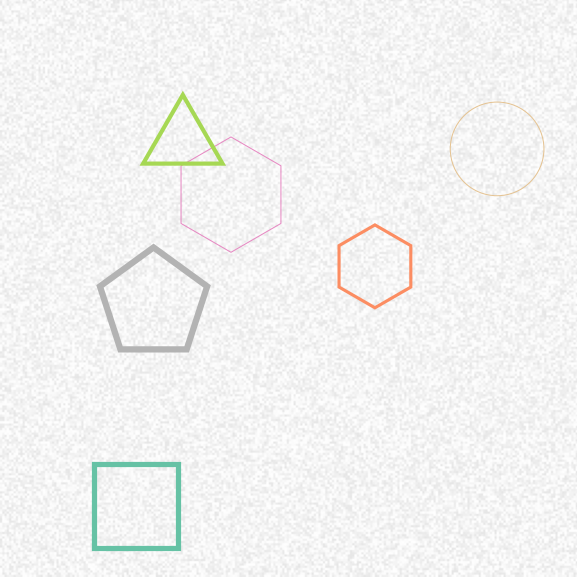[{"shape": "square", "thickness": 2.5, "radius": 0.36, "center": [0.236, 0.124]}, {"shape": "hexagon", "thickness": 1.5, "radius": 0.36, "center": [0.649, 0.538]}, {"shape": "hexagon", "thickness": 0.5, "radius": 0.5, "center": [0.4, 0.662]}, {"shape": "triangle", "thickness": 2, "radius": 0.4, "center": [0.317, 0.755]}, {"shape": "circle", "thickness": 0.5, "radius": 0.41, "center": [0.861, 0.741]}, {"shape": "pentagon", "thickness": 3, "radius": 0.49, "center": [0.266, 0.473]}]